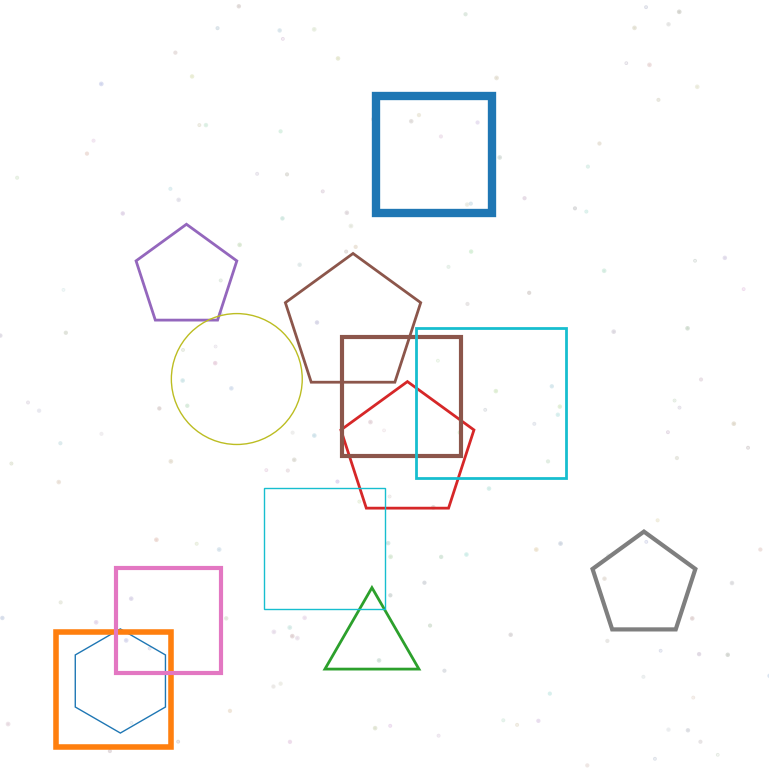[{"shape": "hexagon", "thickness": 0.5, "radius": 0.34, "center": [0.156, 0.116]}, {"shape": "square", "thickness": 3, "radius": 0.38, "center": [0.564, 0.799]}, {"shape": "square", "thickness": 2, "radius": 0.37, "center": [0.147, 0.104]}, {"shape": "triangle", "thickness": 1, "radius": 0.35, "center": [0.483, 0.166]}, {"shape": "pentagon", "thickness": 1, "radius": 0.45, "center": [0.529, 0.414]}, {"shape": "pentagon", "thickness": 1, "radius": 0.34, "center": [0.242, 0.64]}, {"shape": "square", "thickness": 1.5, "radius": 0.39, "center": [0.521, 0.486]}, {"shape": "pentagon", "thickness": 1, "radius": 0.46, "center": [0.458, 0.578]}, {"shape": "square", "thickness": 1.5, "radius": 0.34, "center": [0.219, 0.194]}, {"shape": "pentagon", "thickness": 1.5, "radius": 0.35, "center": [0.836, 0.239]}, {"shape": "circle", "thickness": 0.5, "radius": 0.42, "center": [0.308, 0.508]}, {"shape": "square", "thickness": 0.5, "radius": 0.39, "center": [0.421, 0.287]}, {"shape": "square", "thickness": 1, "radius": 0.49, "center": [0.638, 0.477]}]